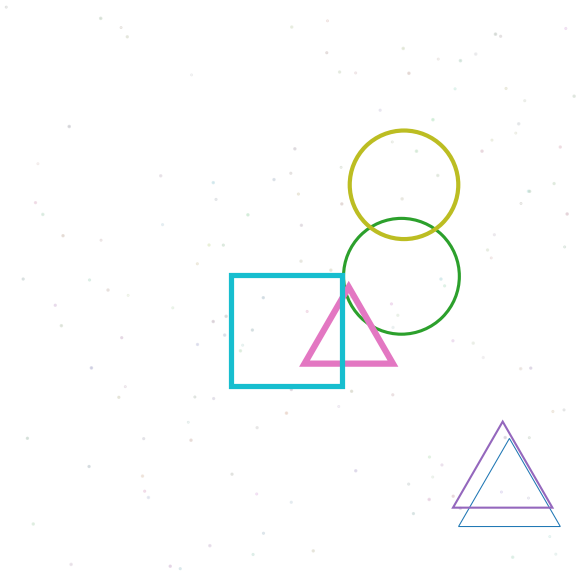[{"shape": "triangle", "thickness": 0.5, "radius": 0.51, "center": [0.882, 0.138]}, {"shape": "circle", "thickness": 1.5, "radius": 0.5, "center": [0.695, 0.521]}, {"shape": "triangle", "thickness": 1, "radius": 0.5, "center": [0.87, 0.17]}, {"shape": "triangle", "thickness": 3, "radius": 0.44, "center": [0.604, 0.414]}, {"shape": "circle", "thickness": 2, "radius": 0.47, "center": [0.7, 0.679]}, {"shape": "square", "thickness": 2.5, "radius": 0.48, "center": [0.496, 0.427]}]